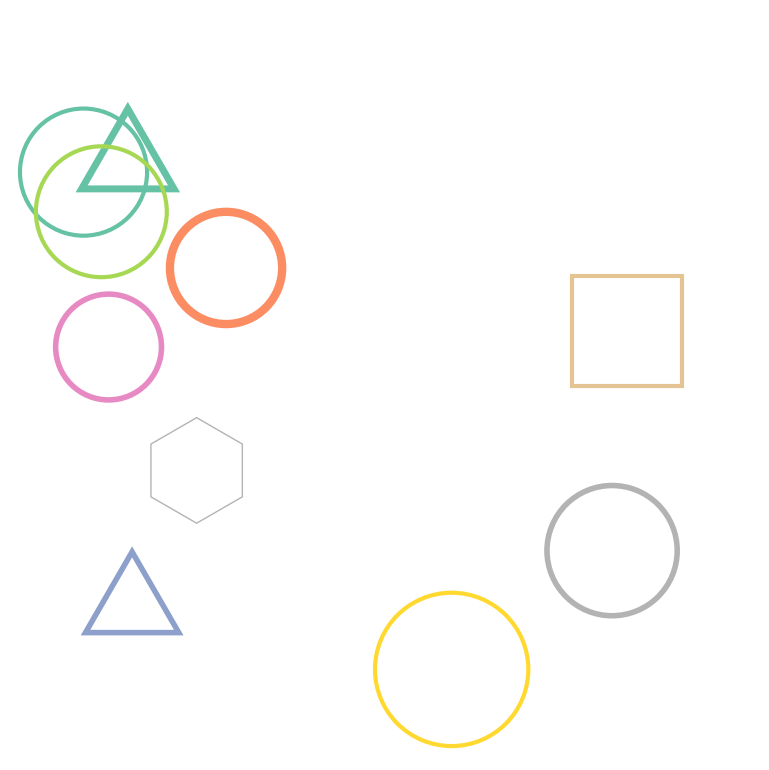[{"shape": "triangle", "thickness": 2.5, "radius": 0.35, "center": [0.166, 0.789]}, {"shape": "circle", "thickness": 1.5, "radius": 0.41, "center": [0.108, 0.776]}, {"shape": "circle", "thickness": 3, "radius": 0.36, "center": [0.294, 0.652]}, {"shape": "triangle", "thickness": 2, "radius": 0.35, "center": [0.172, 0.213]}, {"shape": "circle", "thickness": 2, "radius": 0.34, "center": [0.141, 0.549]}, {"shape": "circle", "thickness": 1.5, "radius": 0.42, "center": [0.132, 0.725]}, {"shape": "circle", "thickness": 1.5, "radius": 0.5, "center": [0.587, 0.131]}, {"shape": "square", "thickness": 1.5, "radius": 0.36, "center": [0.814, 0.57]}, {"shape": "circle", "thickness": 2, "radius": 0.42, "center": [0.795, 0.285]}, {"shape": "hexagon", "thickness": 0.5, "radius": 0.34, "center": [0.255, 0.389]}]